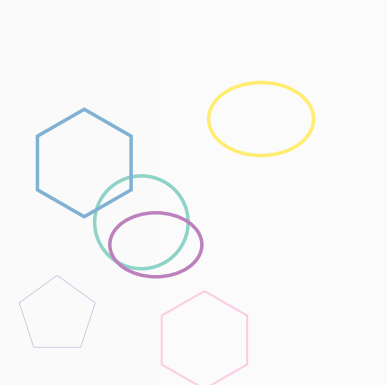[{"shape": "circle", "thickness": 2.5, "radius": 0.6, "center": [0.365, 0.423]}, {"shape": "pentagon", "thickness": 0.5, "radius": 0.52, "center": [0.148, 0.182]}, {"shape": "hexagon", "thickness": 2.5, "radius": 0.7, "center": [0.217, 0.577]}, {"shape": "hexagon", "thickness": 1.5, "radius": 0.64, "center": [0.528, 0.117]}, {"shape": "oval", "thickness": 2.5, "radius": 0.59, "center": [0.402, 0.364]}, {"shape": "oval", "thickness": 2.5, "radius": 0.68, "center": [0.674, 0.691]}]